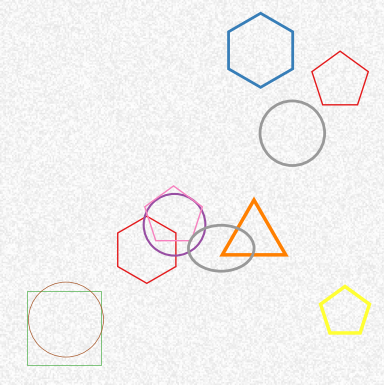[{"shape": "hexagon", "thickness": 1, "radius": 0.44, "center": [0.381, 0.351]}, {"shape": "pentagon", "thickness": 1, "radius": 0.38, "center": [0.883, 0.79]}, {"shape": "hexagon", "thickness": 2, "radius": 0.48, "center": [0.677, 0.869]}, {"shape": "square", "thickness": 0.5, "radius": 0.48, "center": [0.165, 0.148]}, {"shape": "circle", "thickness": 1.5, "radius": 0.4, "center": [0.453, 0.416]}, {"shape": "triangle", "thickness": 2.5, "radius": 0.48, "center": [0.66, 0.386]}, {"shape": "pentagon", "thickness": 2.5, "radius": 0.33, "center": [0.896, 0.189]}, {"shape": "circle", "thickness": 0.5, "radius": 0.49, "center": [0.171, 0.17]}, {"shape": "pentagon", "thickness": 1, "radius": 0.39, "center": [0.451, 0.438]}, {"shape": "circle", "thickness": 2, "radius": 0.42, "center": [0.759, 0.654]}, {"shape": "oval", "thickness": 2, "radius": 0.43, "center": [0.575, 0.355]}]